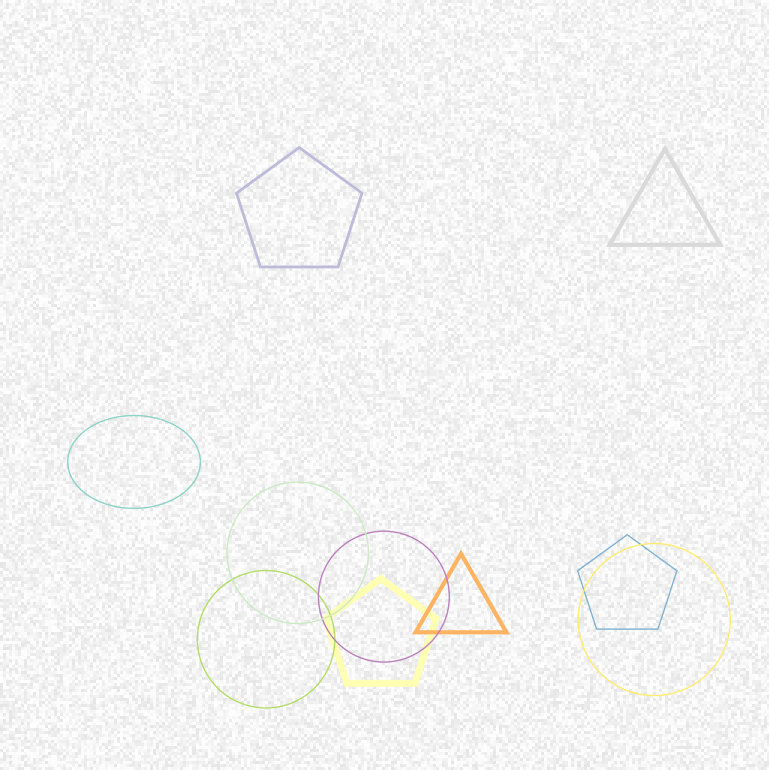[{"shape": "oval", "thickness": 0.5, "radius": 0.43, "center": [0.174, 0.4]}, {"shape": "pentagon", "thickness": 2.5, "radius": 0.38, "center": [0.495, 0.173]}, {"shape": "pentagon", "thickness": 1, "radius": 0.43, "center": [0.389, 0.723]}, {"shape": "pentagon", "thickness": 0.5, "radius": 0.34, "center": [0.815, 0.238]}, {"shape": "triangle", "thickness": 1.5, "radius": 0.34, "center": [0.599, 0.213]}, {"shape": "circle", "thickness": 0.5, "radius": 0.45, "center": [0.346, 0.17]}, {"shape": "triangle", "thickness": 1.5, "radius": 0.41, "center": [0.864, 0.724]}, {"shape": "circle", "thickness": 0.5, "radius": 0.43, "center": [0.499, 0.225]}, {"shape": "circle", "thickness": 0.5, "radius": 0.46, "center": [0.387, 0.282]}, {"shape": "circle", "thickness": 0.5, "radius": 0.49, "center": [0.85, 0.195]}]